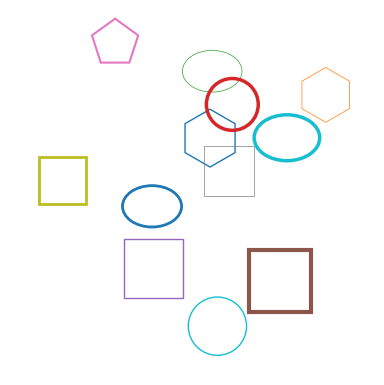[{"shape": "hexagon", "thickness": 1, "radius": 0.38, "center": [0.546, 0.641]}, {"shape": "oval", "thickness": 2, "radius": 0.38, "center": [0.395, 0.464]}, {"shape": "hexagon", "thickness": 0.5, "radius": 0.36, "center": [0.846, 0.754]}, {"shape": "oval", "thickness": 0.5, "radius": 0.39, "center": [0.551, 0.815]}, {"shape": "circle", "thickness": 2.5, "radius": 0.34, "center": [0.603, 0.729]}, {"shape": "square", "thickness": 1, "radius": 0.38, "center": [0.399, 0.303]}, {"shape": "square", "thickness": 3, "radius": 0.4, "center": [0.727, 0.269]}, {"shape": "pentagon", "thickness": 1.5, "radius": 0.32, "center": [0.299, 0.888]}, {"shape": "square", "thickness": 0.5, "radius": 0.32, "center": [0.594, 0.555]}, {"shape": "square", "thickness": 2, "radius": 0.3, "center": [0.162, 0.531]}, {"shape": "circle", "thickness": 1, "radius": 0.38, "center": [0.565, 0.153]}, {"shape": "oval", "thickness": 2.5, "radius": 0.43, "center": [0.745, 0.642]}]